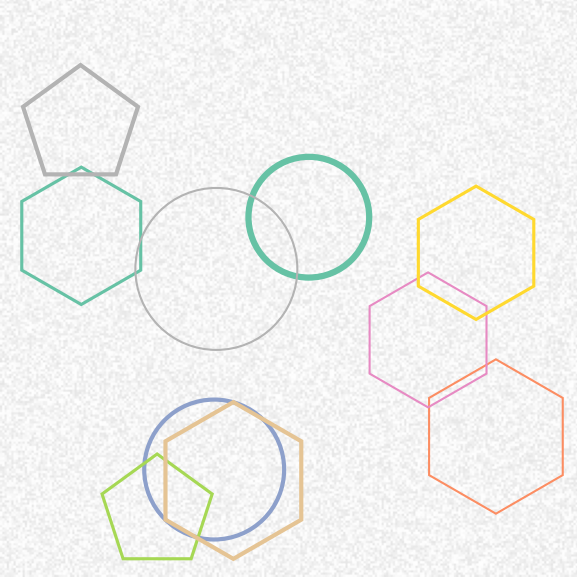[{"shape": "hexagon", "thickness": 1.5, "radius": 0.59, "center": [0.141, 0.591]}, {"shape": "circle", "thickness": 3, "radius": 0.52, "center": [0.535, 0.623]}, {"shape": "hexagon", "thickness": 1, "radius": 0.67, "center": [0.859, 0.243]}, {"shape": "circle", "thickness": 2, "radius": 0.61, "center": [0.371, 0.186]}, {"shape": "hexagon", "thickness": 1, "radius": 0.58, "center": [0.741, 0.411]}, {"shape": "pentagon", "thickness": 1.5, "radius": 0.5, "center": [0.272, 0.113]}, {"shape": "hexagon", "thickness": 1.5, "radius": 0.58, "center": [0.824, 0.561]}, {"shape": "hexagon", "thickness": 2, "radius": 0.68, "center": [0.404, 0.167]}, {"shape": "circle", "thickness": 1, "radius": 0.7, "center": [0.375, 0.533]}, {"shape": "pentagon", "thickness": 2, "radius": 0.52, "center": [0.139, 0.782]}]